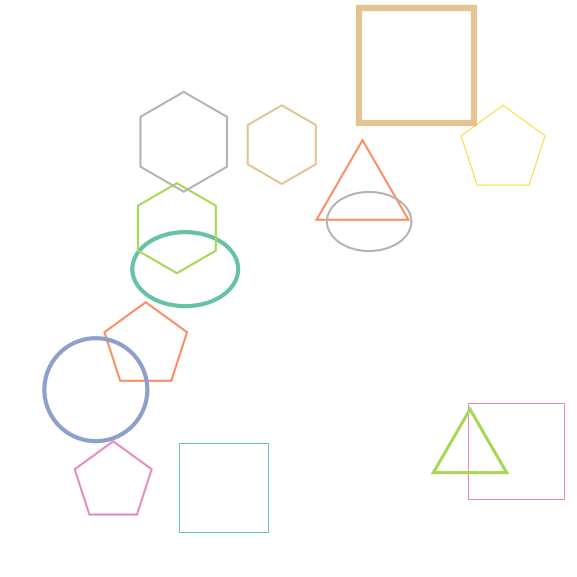[{"shape": "square", "thickness": 0.5, "radius": 0.39, "center": [0.388, 0.155]}, {"shape": "oval", "thickness": 2, "radius": 0.46, "center": [0.321, 0.533]}, {"shape": "triangle", "thickness": 1, "radius": 0.46, "center": [0.628, 0.664]}, {"shape": "pentagon", "thickness": 1, "radius": 0.38, "center": [0.252, 0.401]}, {"shape": "circle", "thickness": 2, "radius": 0.45, "center": [0.166, 0.324]}, {"shape": "pentagon", "thickness": 1, "radius": 0.35, "center": [0.196, 0.165]}, {"shape": "square", "thickness": 0.5, "radius": 0.42, "center": [0.893, 0.219]}, {"shape": "triangle", "thickness": 1.5, "radius": 0.37, "center": [0.814, 0.217]}, {"shape": "hexagon", "thickness": 1, "radius": 0.39, "center": [0.306, 0.604]}, {"shape": "pentagon", "thickness": 0.5, "radius": 0.38, "center": [0.871, 0.74]}, {"shape": "square", "thickness": 3, "radius": 0.5, "center": [0.721, 0.886]}, {"shape": "hexagon", "thickness": 1, "radius": 0.34, "center": [0.488, 0.749]}, {"shape": "oval", "thickness": 1, "radius": 0.37, "center": [0.639, 0.616]}, {"shape": "hexagon", "thickness": 1, "radius": 0.43, "center": [0.318, 0.754]}]